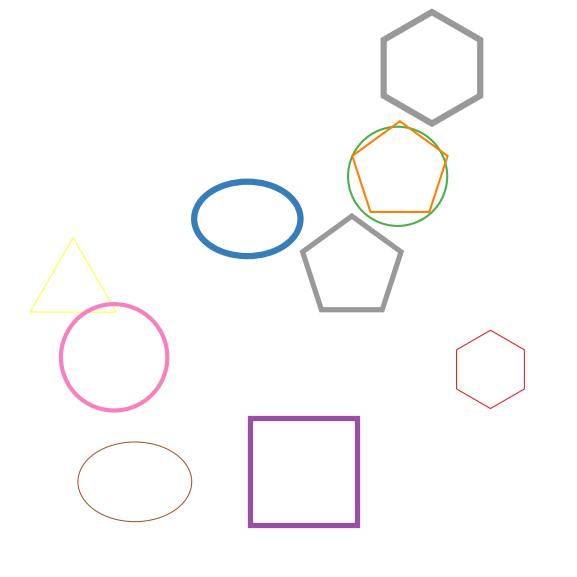[{"shape": "hexagon", "thickness": 0.5, "radius": 0.34, "center": [0.849, 0.36]}, {"shape": "oval", "thickness": 3, "radius": 0.46, "center": [0.428, 0.62]}, {"shape": "circle", "thickness": 1, "radius": 0.43, "center": [0.689, 0.694]}, {"shape": "square", "thickness": 2.5, "radius": 0.46, "center": [0.525, 0.182]}, {"shape": "pentagon", "thickness": 1, "radius": 0.43, "center": [0.692, 0.702]}, {"shape": "triangle", "thickness": 0.5, "radius": 0.43, "center": [0.127, 0.502]}, {"shape": "oval", "thickness": 0.5, "radius": 0.49, "center": [0.233, 0.165]}, {"shape": "circle", "thickness": 2, "radius": 0.46, "center": [0.198, 0.38]}, {"shape": "hexagon", "thickness": 3, "radius": 0.48, "center": [0.748, 0.882]}, {"shape": "pentagon", "thickness": 2.5, "radius": 0.45, "center": [0.609, 0.535]}]